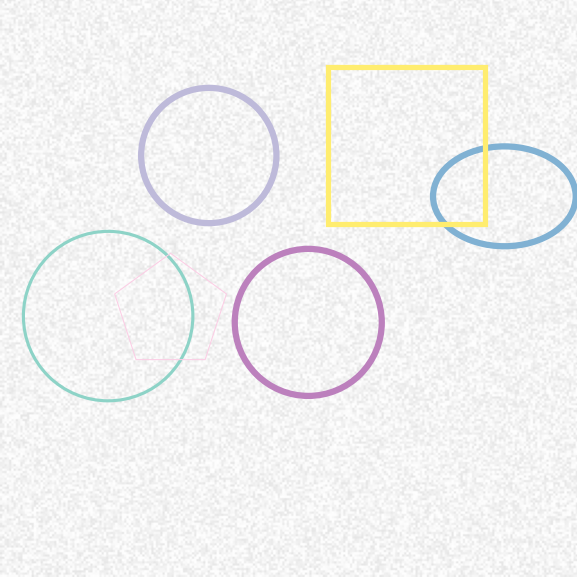[{"shape": "circle", "thickness": 1.5, "radius": 0.73, "center": [0.187, 0.452]}, {"shape": "circle", "thickness": 3, "radius": 0.59, "center": [0.362, 0.73]}, {"shape": "oval", "thickness": 3, "radius": 0.62, "center": [0.873, 0.659]}, {"shape": "pentagon", "thickness": 0.5, "radius": 0.51, "center": [0.295, 0.459]}, {"shape": "circle", "thickness": 3, "radius": 0.64, "center": [0.534, 0.441]}, {"shape": "square", "thickness": 2.5, "radius": 0.68, "center": [0.704, 0.748]}]